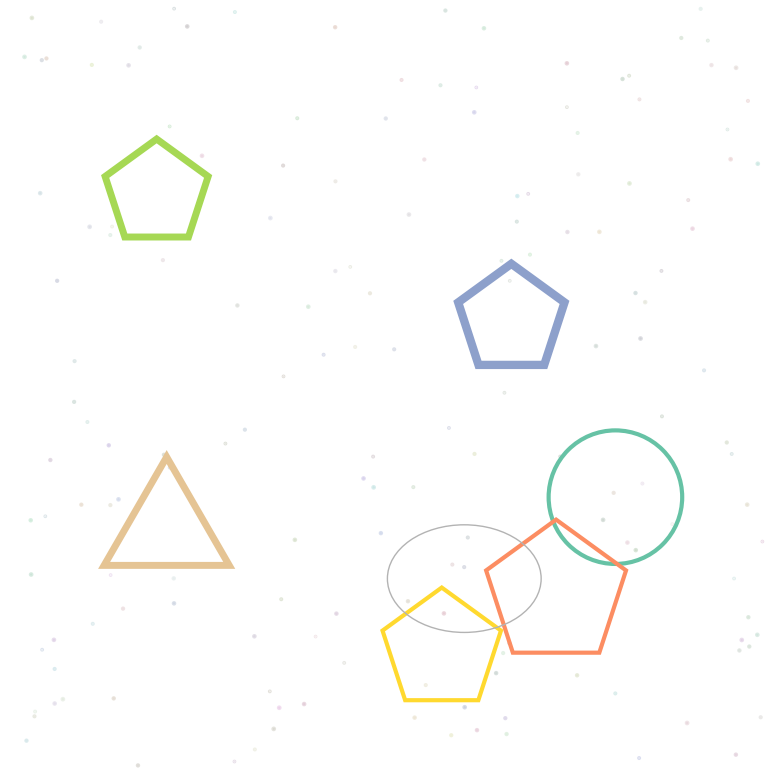[{"shape": "circle", "thickness": 1.5, "radius": 0.43, "center": [0.799, 0.354]}, {"shape": "pentagon", "thickness": 1.5, "radius": 0.48, "center": [0.722, 0.23]}, {"shape": "pentagon", "thickness": 3, "radius": 0.36, "center": [0.664, 0.585]}, {"shape": "pentagon", "thickness": 2.5, "radius": 0.35, "center": [0.203, 0.749]}, {"shape": "pentagon", "thickness": 1.5, "radius": 0.4, "center": [0.574, 0.156]}, {"shape": "triangle", "thickness": 2.5, "radius": 0.47, "center": [0.216, 0.313]}, {"shape": "oval", "thickness": 0.5, "radius": 0.5, "center": [0.603, 0.249]}]